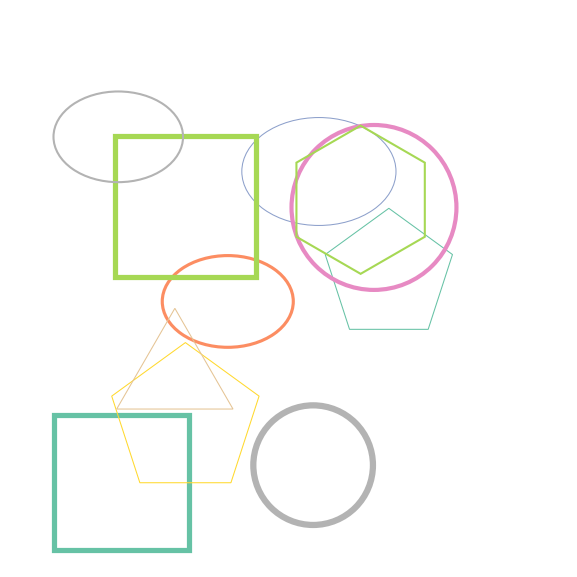[{"shape": "square", "thickness": 2.5, "radius": 0.59, "center": [0.21, 0.164]}, {"shape": "pentagon", "thickness": 0.5, "radius": 0.58, "center": [0.673, 0.523]}, {"shape": "oval", "thickness": 1.5, "radius": 0.57, "center": [0.394, 0.477]}, {"shape": "oval", "thickness": 0.5, "radius": 0.67, "center": [0.552, 0.702]}, {"shape": "circle", "thickness": 2, "radius": 0.71, "center": [0.648, 0.64]}, {"shape": "hexagon", "thickness": 1, "radius": 0.64, "center": [0.624, 0.653]}, {"shape": "square", "thickness": 2.5, "radius": 0.61, "center": [0.321, 0.642]}, {"shape": "pentagon", "thickness": 0.5, "radius": 0.67, "center": [0.321, 0.272]}, {"shape": "triangle", "thickness": 0.5, "radius": 0.58, "center": [0.303, 0.349]}, {"shape": "oval", "thickness": 1, "radius": 0.56, "center": [0.205, 0.762]}, {"shape": "circle", "thickness": 3, "radius": 0.52, "center": [0.542, 0.194]}]